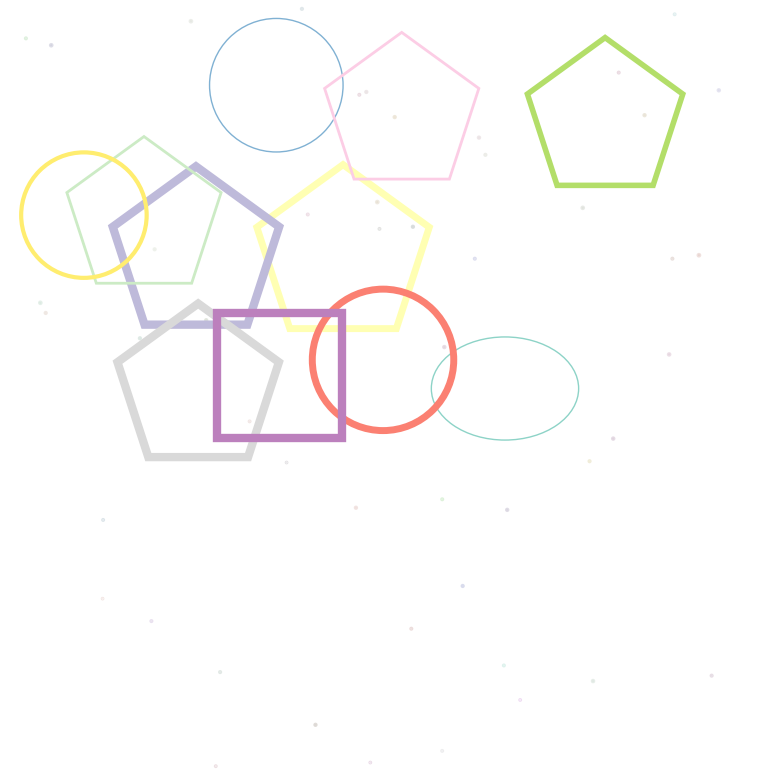[{"shape": "oval", "thickness": 0.5, "radius": 0.48, "center": [0.656, 0.495]}, {"shape": "pentagon", "thickness": 2.5, "radius": 0.59, "center": [0.446, 0.668]}, {"shape": "pentagon", "thickness": 3, "radius": 0.57, "center": [0.254, 0.67]}, {"shape": "circle", "thickness": 2.5, "radius": 0.46, "center": [0.497, 0.533]}, {"shape": "circle", "thickness": 0.5, "radius": 0.43, "center": [0.359, 0.889]}, {"shape": "pentagon", "thickness": 2, "radius": 0.53, "center": [0.786, 0.845]}, {"shape": "pentagon", "thickness": 1, "radius": 0.53, "center": [0.522, 0.853]}, {"shape": "pentagon", "thickness": 3, "radius": 0.55, "center": [0.257, 0.496]}, {"shape": "square", "thickness": 3, "radius": 0.41, "center": [0.363, 0.513]}, {"shape": "pentagon", "thickness": 1, "radius": 0.53, "center": [0.187, 0.717]}, {"shape": "circle", "thickness": 1.5, "radius": 0.41, "center": [0.109, 0.721]}]